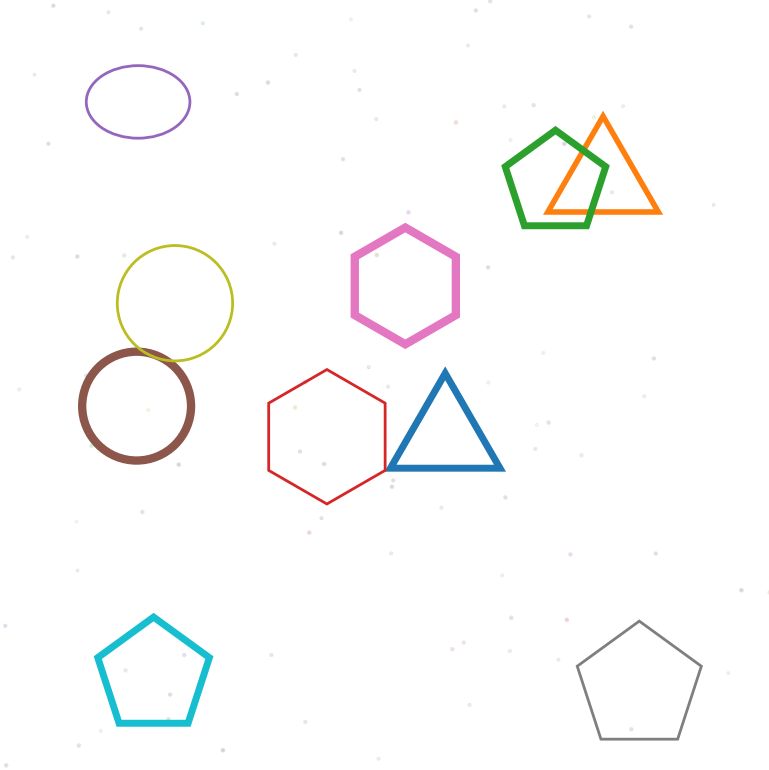[{"shape": "triangle", "thickness": 2.5, "radius": 0.41, "center": [0.578, 0.433]}, {"shape": "triangle", "thickness": 2, "radius": 0.41, "center": [0.783, 0.766]}, {"shape": "pentagon", "thickness": 2.5, "radius": 0.34, "center": [0.721, 0.762]}, {"shape": "hexagon", "thickness": 1, "radius": 0.44, "center": [0.425, 0.433]}, {"shape": "oval", "thickness": 1, "radius": 0.34, "center": [0.179, 0.868]}, {"shape": "circle", "thickness": 3, "radius": 0.35, "center": [0.177, 0.473]}, {"shape": "hexagon", "thickness": 3, "radius": 0.38, "center": [0.526, 0.629]}, {"shape": "pentagon", "thickness": 1, "radius": 0.42, "center": [0.83, 0.109]}, {"shape": "circle", "thickness": 1, "radius": 0.37, "center": [0.227, 0.606]}, {"shape": "pentagon", "thickness": 2.5, "radius": 0.38, "center": [0.199, 0.122]}]